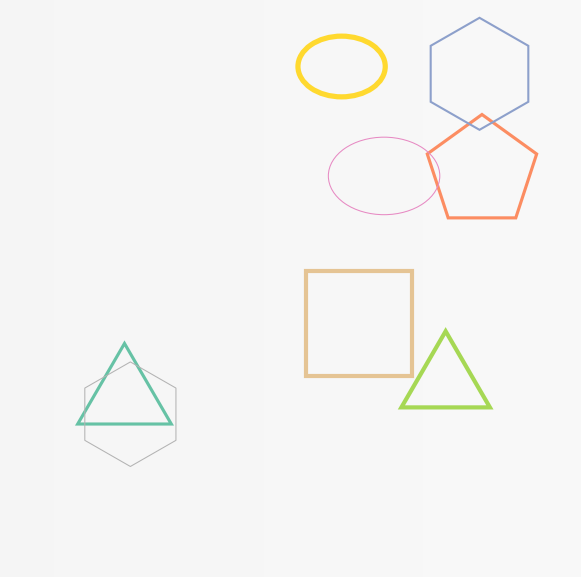[{"shape": "triangle", "thickness": 1.5, "radius": 0.46, "center": [0.214, 0.311]}, {"shape": "pentagon", "thickness": 1.5, "radius": 0.49, "center": [0.829, 0.702]}, {"shape": "hexagon", "thickness": 1, "radius": 0.48, "center": [0.825, 0.871]}, {"shape": "oval", "thickness": 0.5, "radius": 0.48, "center": [0.661, 0.694]}, {"shape": "triangle", "thickness": 2, "radius": 0.44, "center": [0.767, 0.338]}, {"shape": "oval", "thickness": 2.5, "radius": 0.38, "center": [0.588, 0.884]}, {"shape": "square", "thickness": 2, "radius": 0.46, "center": [0.618, 0.439]}, {"shape": "hexagon", "thickness": 0.5, "radius": 0.45, "center": [0.224, 0.282]}]